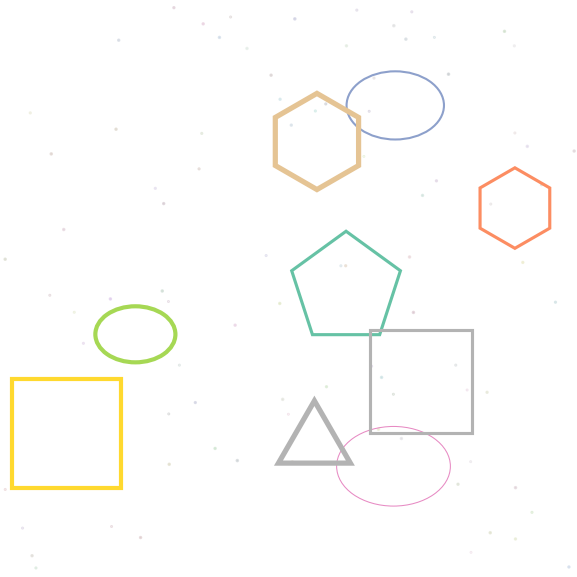[{"shape": "pentagon", "thickness": 1.5, "radius": 0.49, "center": [0.599, 0.5]}, {"shape": "hexagon", "thickness": 1.5, "radius": 0.35, "center": [0.892, 0.639]}, {"shape": "oval", "thickness": 1, "radius": 0.42, "center": [0.684, 0.817]}, {"shape": "oval", "thickness": 0.5, "radius": 0.49, "center": [0.681, 0.192]}, {"shape": "oval", "thickness": 2, "radius": 0.35, "center": [0.234, 0.42]}, {"shape": "square", "thickness": 2, "radius": 0.47, "center": [0.115, 0.249]}, {"shape": "hexagon", "thickness": 2.5, "radius": 0.42, "center": [0.549, 0.754]}, {"shape": "square", "thickness": 1.5, "radius": 0.44, "center": [0.729, 0.339]}, {"shape": "triangle", "thickness": 2.5, "radius": 0.36, "center": [0.544, 0.233]}]